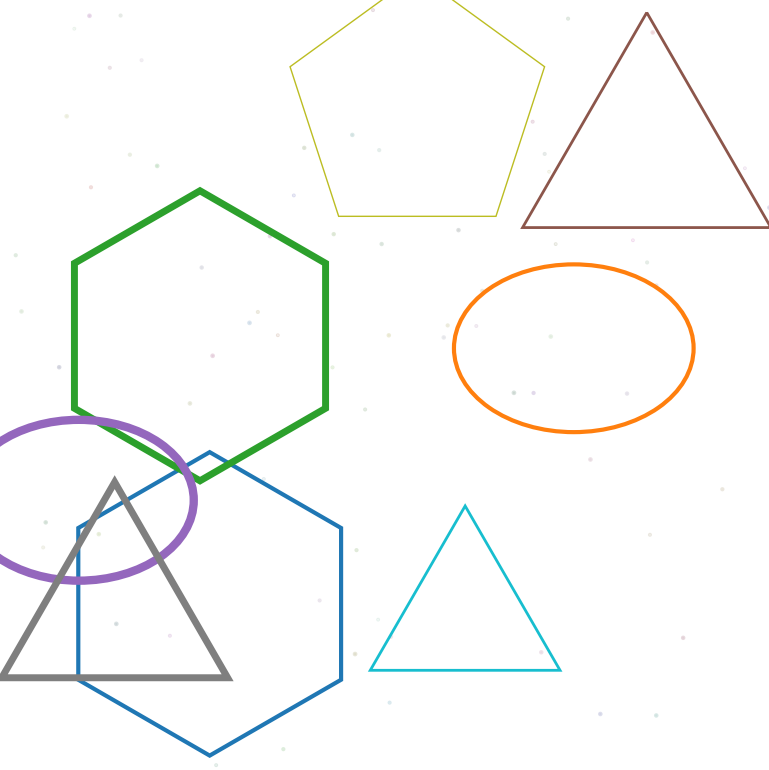[{"shape": "hexagon", "thickness": 1.5, "radius": 0.99, "center": [0.272, 0.216]}, {"shape": "oval", "thickness": 1.5, "radius": 0.78, "center": [0.745, 0.548]}, {"shape": "hexagon", "thickness": 2.5, "radius": 0.94, "center": [0.26, 0.564]}, {"shape": "oval", "thickness": 3, "radius": 0.75, "center": [0.102, 0.35]}, {"shape": "triangle", "thickness": 1, "radius": 0.93, "center": [0.84, 0.798]}, {"shape": "triangle", "thickness": 2.5, "radius": 0.85, "center": [0.149, 0.204]}, {"shape": "pentagon", "thickness": 0.5, "radius": 0.87, "center": [0.542, 0.86]}, {"shape": "triangle", "thickness": 1, "radius": 0.71, "center": [0.604, 0.201]}]